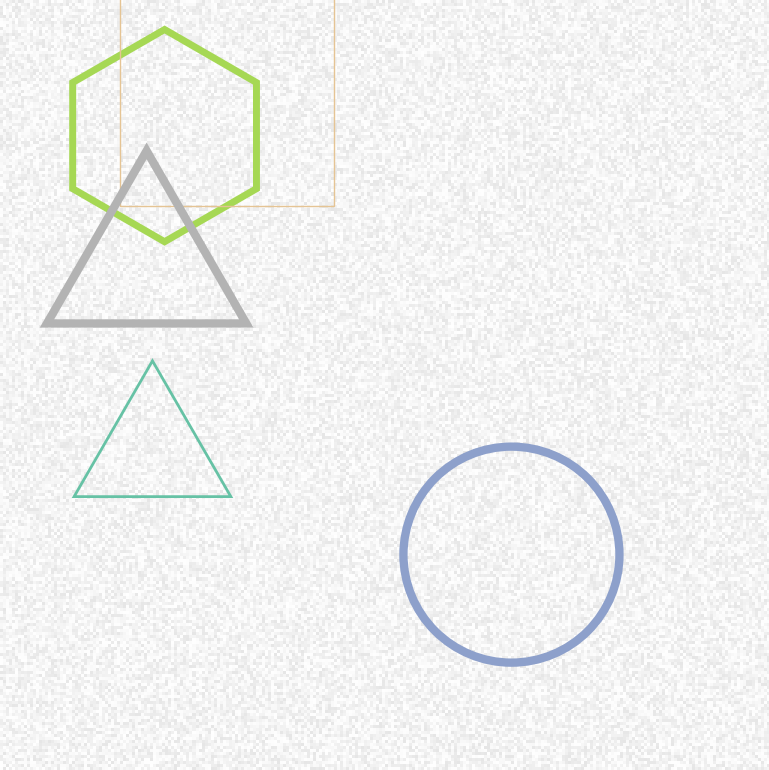[{"shape": "triangle", "thickness": 1, "radius": 0.59, "center": [0.198, 0.414]}, {"shape": "circle", "thickness": 3, "radius": 0.7, "center": [0.664, 0.28]}, {"shape": "hexagon", "thickness": 2.5, "radius": 0.69, "center": [0.214, 0.824]}, {"shape": "square", "thickness": 0.5, "radius": 0.69, "center": [0.295, 0.872]}, {"shape": "triangle", "thickness": 3, "radius": 0.75, "center": [0.19, 0.655]}]